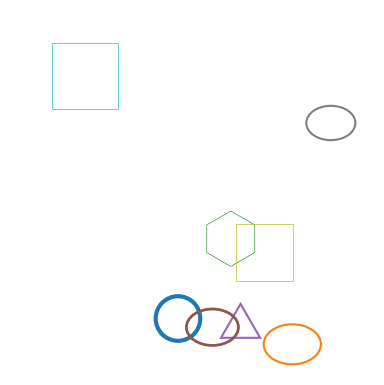[{"shape": "circle", "thickness": 3, "radius": 0.29, "center": [0.462, 0.173]}, {"shape": "oval", "thickness": 1.5, "radius": 0.37, "center": [0.759, 0.106]}, {"shape": "hexagon", "thickness": 0.5, "radius": 0.36, "center": [0.599, 0.38]}, {"shape": "triangle", "thickness": 1.5, "radius": 0.29, "center": [0.625, 0.152]}, {"shape": "oval", "thickness": 2, "radius": 0.34, "center": [0.552, 0.15]}, {"shape": "oval", "thickness": 1.5, "radius": 0.32, "center": [0.859, 0.681]}, {"shape": "square", "thickness": 0.5, "radius": 0.37, "center": [0.688, 0.344]}, {"shape": "square", "thickness": 0.5, "radius": 0.43, "center": [0.22, 0.802]}]